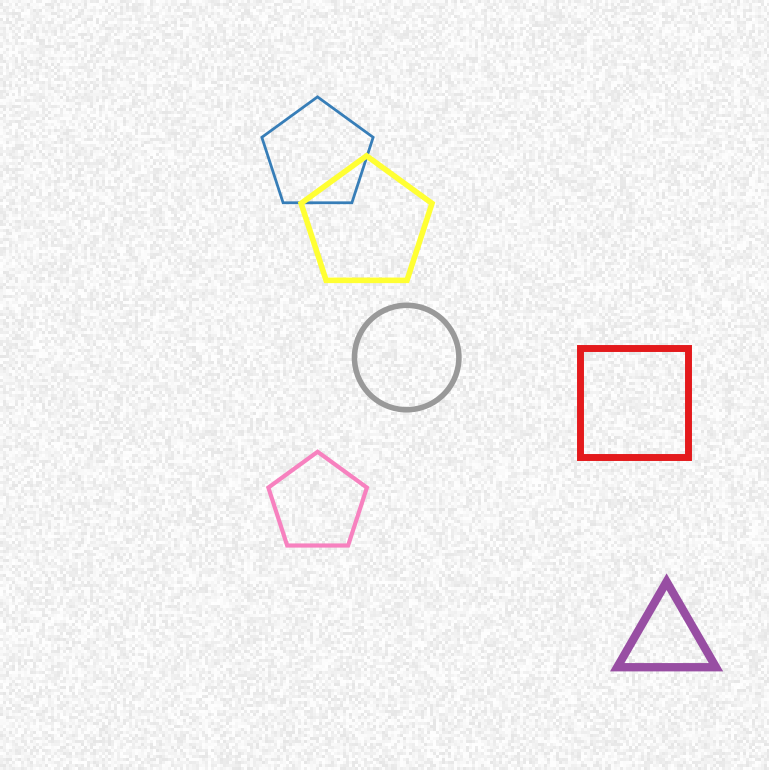[{"shape": "square", "thickness": 2.5, "radius": 0.35, "center": [0.823, 0.477]}, {"shape": "pentagon", "thickness": 1, "radius": 0.38, "center": [0.412, 0.798]}, {"shape": "triangle", "thickness": 3, "radius": 0.37, "center": [0.866, 0.17]}, {"shape": "pentagon", "thickness": 2, "radius": 0.45, "center": [0.476, 0.708]}, {"shape": "pentagon", "thickness": 1.5, "radius": 0.34, "center": [0.413, 0.346]}, {"shape": "circle", "thickness": 2, "radius": 0.34, "center": [0.528, 0.536]}]